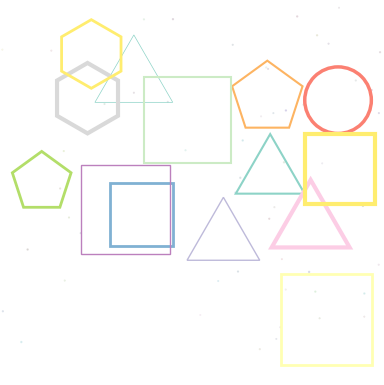[{"shape": "triangle", "thickness": 1.5, "radius": 0.52, "center": [0.702, 0.549]}, {"shape": "triangle", "thickness": 0.5, "radius": 0.58, "center": [0.348, 0.793]}, {"shape": "square", "thickness": 2, "radius": 0.6, "center": [0.848, 0.17]}, {"shape": "triangle", "thickness": 1, "radius": 0.54, "center": [0.58, 0.378]}, {"shape": "circle", "thickness": 2.5, "radius": 0.43, "center": [0.878, 0.74]}, {"shape": "square", "thickness": 2, "radius": 0.41, "center": [0.367, 0.443]}, {"shape": "pentagon", "thickness": 1.5, "radius": 0.48, "center": [0.694, 0.746]}, {"shape": "pentagon", "thickness": 2, "radius": 0.4, "center": [0.108, 0.526]}, {"shape": "triangle", "thickness": 3, "radius": 0.58, "center": [0.807, 0.416]}, {"shape": "hexagon", "thickness": 3, "radius": 0.46, "center": [0.227, 0.745]}, {"shape": "square", "thickness": 1, "radius": 0.58, "center": [0.327, 0.457]}, {"shape": "square", "thickness": 1.5, "radius": 0.56, "center": [0.488, 0.689]}, {"shape": "square", "thickness": 3, "radius": 0.45, "center": [0.882, 0.561]}, {"shape": "hexagon", "thickness": 2, "radius": 0.45, "center": [0.237, 0.86]}]